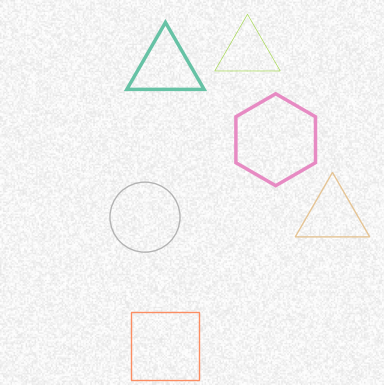[{"shape": "triangle", "thickness": 2.5, "radius": 0.58, "center": [0.43, 0.826]}, {"shape": "square", "thickness": 1, "radius": 0.44, "center": [0.428, 0.101]}, {"shape": "hexagon", "thickness": 2.5, "radius": 0.6, "center": [0.716, 0.637]}, {"shape": "triangle", "thickness": 0.5, "radius": 0.49, "center": [0.643, 0.865]}, {"shape": "triangle", "thickness": 1, "radius": 0.56, "center": [0.864, 0.441]}, {"shape": "circle", "thickness": 1, "radius": 0.45, "center": [0.377, 0.436]}]